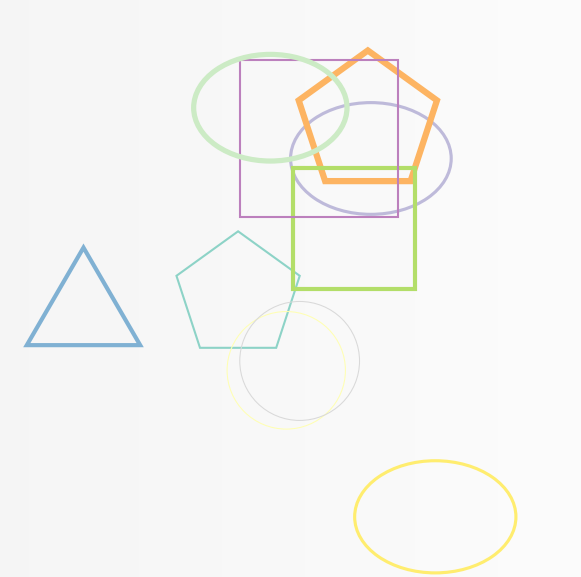[{"shape": "pentagon", "thickness": 1, "radius": 0.56, "center": [0.41, 0.487]}, {"shape": "circle", "thickness": 0.5, "radius": 0.51, "center": [0.492, 0.358]}, {"shape": "oval", "thickness": 1.5, "radius": 0.69, "center": [0.638, 0.725]}, {"shape": "triangle", "thickness": 2, "radius": 0.56, "center": [0.144, 0.458]}, {"shape": "pentagon", "thickness": 3, "radius": 0.63, "center": [0.633, 0.787]}, {"shape": "square", "thickness": 2, "radius": 0.53, "center": [0.609, 0.604]}, {"shape": "circle", "thickness": 0.5, "radius": 0.52, "center": [0.516, 0.374]}, {"shape": "square", "thickness": 1, "radius": 0.68, "center": [0.548, 0.759]}, {"shape": "oval", "thickness": 2.5, "radius": 0.66, "center": [0.465, 0.813]}, {"shape": "oval", "thickness": 1.5, "radius": 0.69, "center": [0.749, 0.104]}]